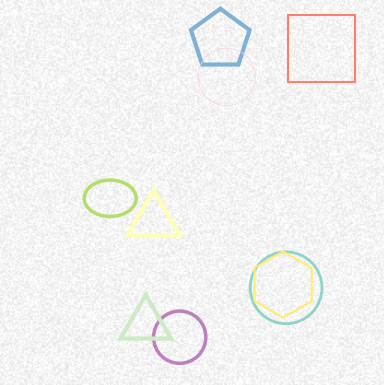[{"shape": "circle", "thickness": 2, "radius": 0.47, "center": [0.743, 0.253]}, {"shape": "triangle", "thickness": 3, "radius": 0.39, "center": [0.399, 0.428]}, {"shape": "square", "thickness": 1.5, "radius": 0.43, "center": [0.835, 0.874]}, {"shape": "pentagon", "thickness": 3, "radius": 0.4, "center": [0.572, 0.897]}, {"shape": "oval", "thickness": 2.5, "radius": 0.34, "center": [0.286, 0.485]}, {"shape": "circle", "thickness": 0.5, "radius": 0.37, "center": [0.589, 0.8]}, {"shape": "circle", "thickness": 2.5, "radius": 0.34, "center": [0.467, 0.124]}, {"shape": "triangle", "thickness": 3, "radius": 0.38, "center": [0.379, 0.158]}, {"shape": "hexagon", "thickness": 1.5, "radius": 0.43, "center": [0.735, 0.261]}]